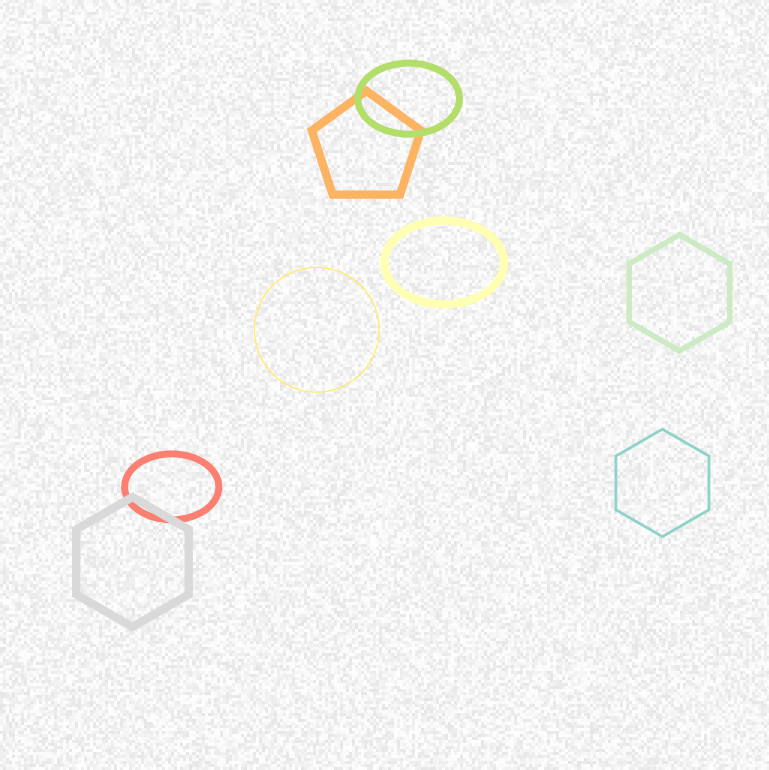[{"shape": "hexagon", "thickness": 1, "radius": 0.35, "center": [0.86, 0.373]}, {"shape": "oval", "thickness": 3, "radius": 0.39, "center": [0.577, 0.659]}, {"shape": "oval", "thickness": 2.5, "radius": 0.31, "center": [0.223, 0.368]}, {"shape": "pentagon", "thickness": 3, "radius": 0.37, "center": [0.476, 0.808]}, {"shape": "oval", "thickness": 2.5, "radius": 0.33, "center": [0.531, 0.872]}, {"shape": "hexagon", "thickness": 3, "radius": 0.42, "center": [0.172, 0.27]}, {"shape": "hexagon", "thickness": 2, "radius": 0.38, "center": [0.882, 0.62]}, {"shape": "circle", "thickness": 0.5, "radius": 0.41, "center": [0.411, 0.572]}]